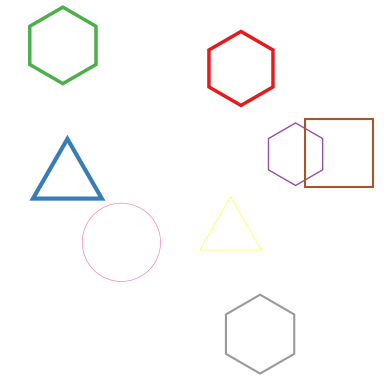[{"shape": "hexagon", "thickness": 2.5, "radius": 0.48, "center": [0.626, 0.822]}, {"shape": "triangle", "thickness": 3, "radius": 0.52, "center": [0.175, 0.536]}, {"shape": "hexagon", "thickness": 2.5, "radius": 0.5, "center": [0.163, 0.882]}, {"shape": "hexagon", "thickness": 1, "radius": 0.41, "center": [0.768, 0.599]}, {"shape": "triangle", "thickness": 0.5, "radius": 0.46, "center": [0.599, 0.397]}, {"shape": "square", "thickness": 1.5, "radius": 0.44, "center": [0.879, 0.603]}, {"shape": "circle", "thickness": 0.5, "radius": 0.51, "center": [0.315, 0.371]}, {"shape": "hexagon", "thickness": 1.5, "radius": 0.51, "center": [0.676, 0.132]}]